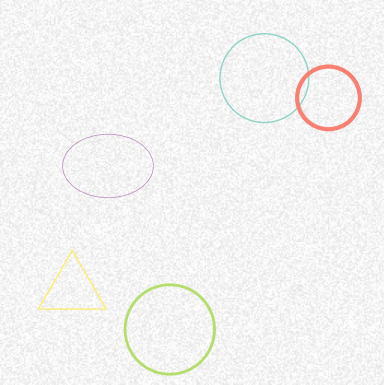[{"shape": "circle", "thickness": 1, "radius": 0.58, "center": [0.687, 0.797]}, {"shape": "circle", "thickness": 3, "radius": 0.41, "center": [0.853, 0.746]}, {"shape": "circle", "thickness": 2, "radius": 0.58, "center": [0.441, 0.144]}, {"shape": "oval", "thickness": 0.5, "radius": 0.59, "center": [0.281, 0.569]}, {"shape": "triangle", "thickness": 1, "radius": 0.51, "center": [0.188, 0.248]}]